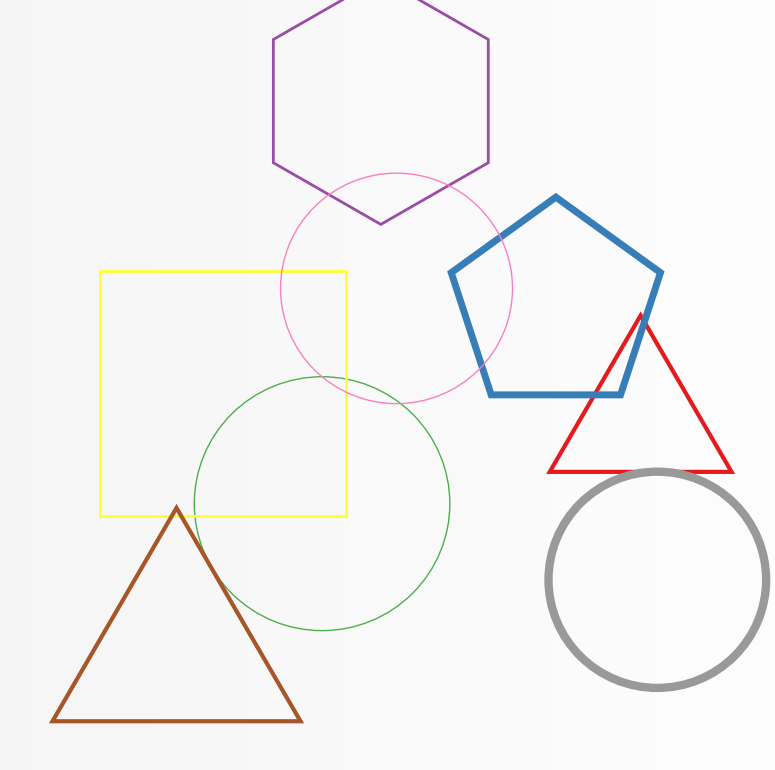[{"shape": "triangle", "thickness": 1.5, "radius": 0.68, "center": [0.827, 0.455]}, {"shape": "pentagon", "thickness": 2.5, "radius": 0.71, "center": [0.717, 0.602]}, {"shape": "circle", "thickness": 0.5, "radius": 0.82, "center": [0.416, 0.346]}, {"shape": "hexagon", "thickness": 1, "radius": 0.8, "center": [0.491, 0.869]}, {"shape": "square", "thickness": 1, "radius": 0.79, "center": [0.288, 0.489]}, {"shape": "triangle", "thickness": 1.5, "radius": 0.92, "center": [0.228, 0.156]}, {"shape": "circle", "thickness": 0.5, "radius": 0.75, "center": [0.512, 0.625]}, {"shape": "circle", "thickness": 3, "radius": 0.7, "center": [0.848, 0.247]}]